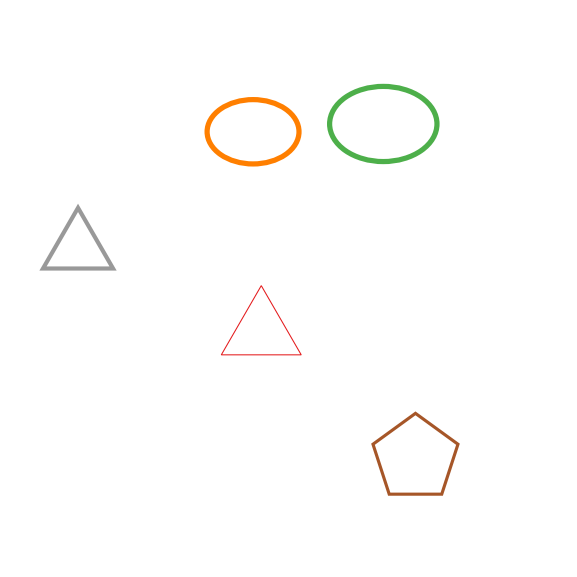[{"shape": "triangle", "thickness": 0.5, "radius": 0.4, "center": [0.452, 0.425]}, {"shape": "oval", "thickness": 2.5, "radius": 0.46, "center": [0.664, 0.784]}, {"shape": "oval", "thickness": 2.5, "radius": 0.4, "center": [0.438, 0.771]}, {"shape": "pentagon", "thickness": 1.5, "radius": 0.39, "center": [0.719, 0.206]}, {"shape": "triangle", "thickness": 2, "radius": 0.35, "center": [0.135, 0.569]}]